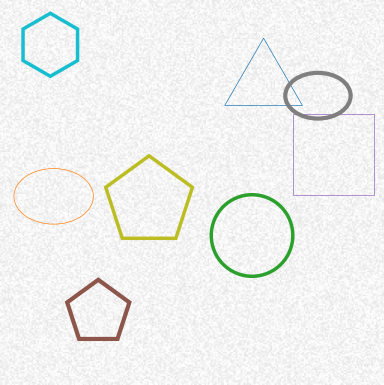[{"shape": "triangle", "thickness": 0.5, "radius": 0.58, "center": [0.685, 0.784]}, {"shape": "oval", "thickness": 0.5, "radius": 0.52, "center": [0.139, 0.49]}, {"shape": "circle", "thickness": 2.5, "radius": 0.53, "center": [0.655, 0.388]}, {"shape": "square", "thickness": 0.5, "radius": 0.53, "center": [0.866, 0.599]}, {"shape": "pentagon", "thickness": 3, "radius": 0.42, "center": [0.255, 0.188]}, {"shape": "oval", "thickness": 3, "radius": 0.42, "center": [0.826, 0.751]}, {"shape": "pentagon", "thickness": 2.5, "radius": 0.59, "center": [0.387, 0.477]}, {"shape": "hexagon", "thickness": 2.5, "radius": 0.41, "center": [0.131, 0.884]}]